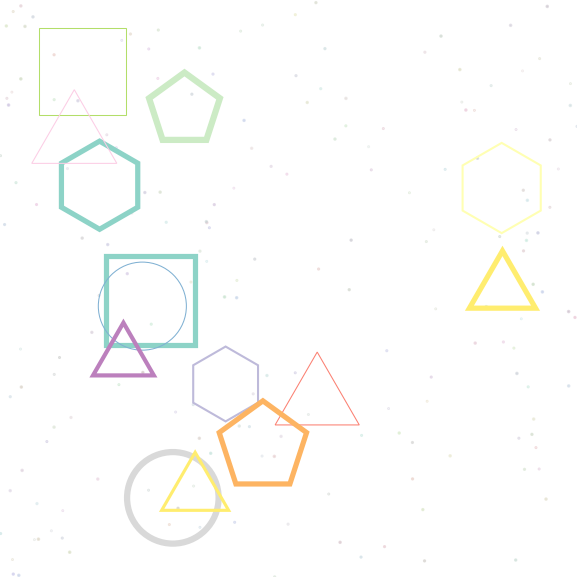[{"shape": "square", "thickness": 2.5, "radius": 0.39, "center": [0.26, 0.479]}, {"shape": "hexagon", "thickness": 2.5, "radius": 0.38, "center": [0.172, 0.678]}, {"shape": "hexagon", "thickness": 1, "radius": 0.39, "center": [0.869, 0.674]}, {"shape": "hexagon", "thickness": 1, "radius": 0.32, "center": [0.391, 0.334]}, {"shape": "triangle", "thickness": 0.5, "radius": 0.42, "center": [0.549, 0.305]}, {"shape": "circle", "thickness": 0.5, "radius": 0.38, "center": [0.246, 0.469]}, {"shape": "pentagon", "thickness": 2.5, "radius": 0.4, "center": [0.455, 0.225]}, {"shape": "square", "thickness": 0.5, "radius": 0.37, "center": [0.143, 0.875]}, {"shape": "triangle", "thickness": 0.5, "radius": 0.43, "center": [0.129, 0.759]}, {"shape": "circle", "thickness": 3, "radius": 0.4, "center": [0.299, 0.137]}, {"shape": "triangle", "thickness": 2, "radius": 0.3, "center": [0.214, 0.379]}, {"shape": "pentagon", "thickness": 3, "radius": 0.32, "center": [0.319, 0.809]}, {"shape": "triangle", "thickness": 1.5, "radius": 0.33, "center": [0.338, 0.149]}, {"shape": "triangle", "thickness": 2.5, "radius": 0.33, "center": [0.87, 0.499]}]